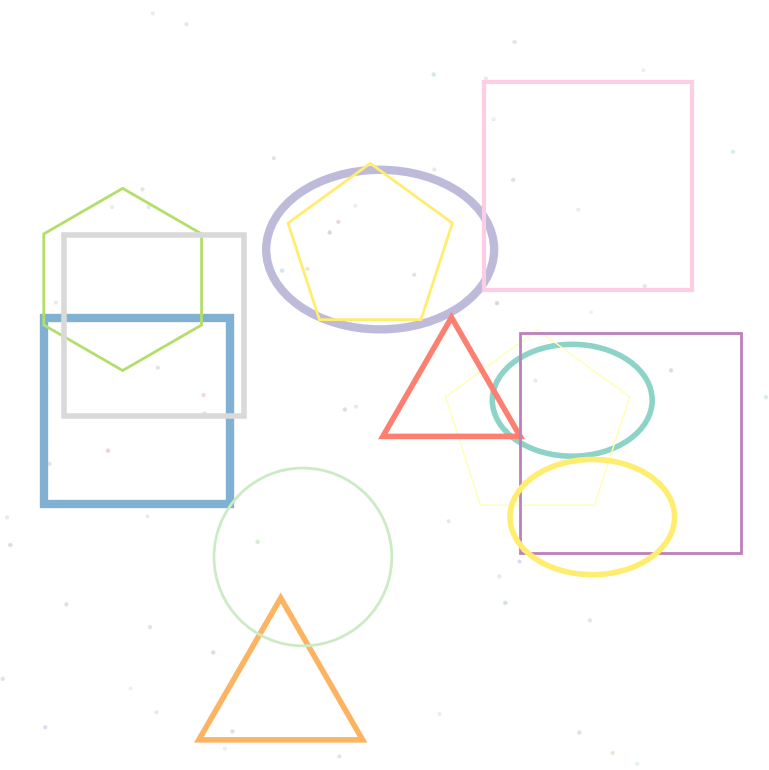[{"shape": "oval", "thickness": 2, "radius": 0.52, "center": [0.743, 0.48]}, {"shape": "pentagon", "thickness": 0.5, "radius": 0.63, "center": [0.698, 0.446]}, {"shape": "oval", "thickness": 3, "radius": 0.74, "center": [0.494, 0.676]}, {"shape": "triangle", "thickness": 2, "radius": 0.51, "center": [0.586, 0.485]}, {"shape": "square", "thickness": 3, "radius": 0.6, "center": [0.178, 0.466]}, {"shape": "triangle", "thickness": 2, "radius": 0.61, "center": [0.365, 0.101]}, {"shape": "hexagon", "thickness": 1, "radius": 0.59, "center": [0.159, 0.637]}, {"shape": "square", "thickness": 1.5, "radius": 0.67, "center": [0.764, 0.758]}, {"shape": "square", "thickness": 2, "radius": 0.59, "center": [0.2, 0.577]}, {"shape": "square", "thickness": 1, "radius": 0.71, "center": [0.819, 0.425]}, {"shape": "circle", "thickness": 1, "radius": 0.58, "center": [0.393, 0.277]}, {"shape": "oval", "thickness": 2, "radius": 0.53, "center": [0.769, 0.329]}, {"shape": "pentagon", "thickness": 1, "radius": 0.56, "center": [0.481, 0.676]}]